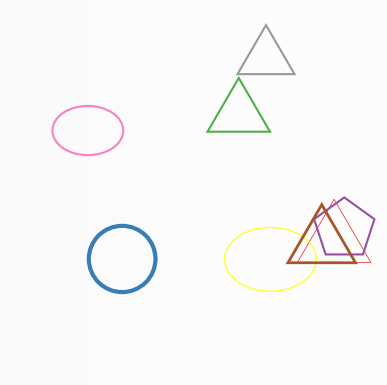[{"shape": "triangle", "thickness": 0.5, "radius": 0.55, "center": [0.862, 0.373]}, {"shape": "circle", "thickness": 3, "radius": 0.43, "center": [0.315, 0.327]}, {"shape": "triangle", "thickness": 1.5, "radius": 0.47, "center": [0.616, 0.704]}, {"shape": "pentagon", "thickness": 1.5, "radius": 0.41, "center": [0.888, 0.405]}, {"shape": "oval", "thickness": 1, "radius": 0.59, "center": [0.698, 0.326]}, {"shape": "triangle", "thickness": 2, "radius": 0.5, "center": [0.83, 0.368]}, {"shape": "oval", "thickness": 1.5, "radius": 0.46, "center": [0.227, 0.661]}, {"shape": "triangle", "thickness": 1.5, "radius": 0.42, "center": [0.686, 0.85]}]